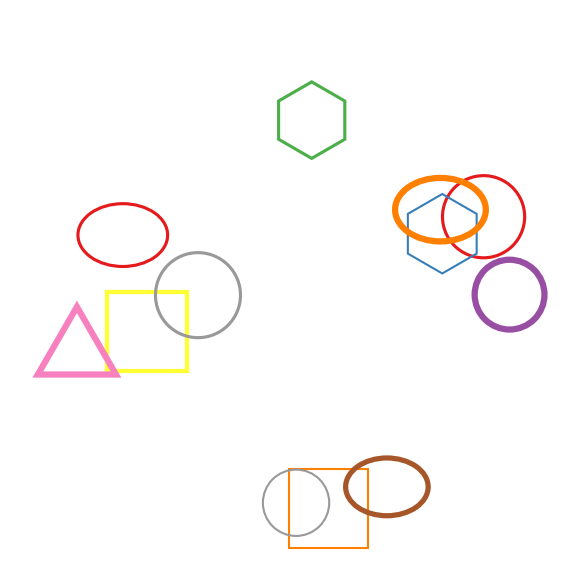[{"shape": "circle", "thickness": 1.5, "radius": 0.36, "center": [0.837, 0.624]}, {"shape": "oval", "thickness": 1.5, "radius": 0.39, "center": [0.213, 0.592]}, {"shape": "hexagon", "thickness": 1, "radius": 0.34, "center": [0.766, 0.594]}, {"shape": "hexagon", "thickness": 1.5, "radius": 0.33, "center": [0.54, 0.791]}, {"shape": "circle", "thickness": 3, "radius": 0.3, "center": [0.882, 0.489]}, {"shape": "oval", "thickness": 3, "radius": 0.39, "center": [0.763, 0.636]}, {"shape": "square", "thickness": 1, "radius": 0.34, "center": [0.569, 0.119]}, {"shape": "square", "thickness": 2, "radius": 0.34, "center": [0.254, 0.425]}, {"shape": "oval", "thickness": 2.5, "radius": 0.36, "center": [0.67, 0.156]}, {"shape": "triangle", "thickness": 3, "radius": 0.39, "center": [0.133, 0.39]}, {"shape": "circle", "thickness": 1, "radius": 0.29, "center": [0.513, 0.129]}, {"shape": "circle", "thickness": 1.5, "radius": 0.37, "center": [0.343, 0.488]}]